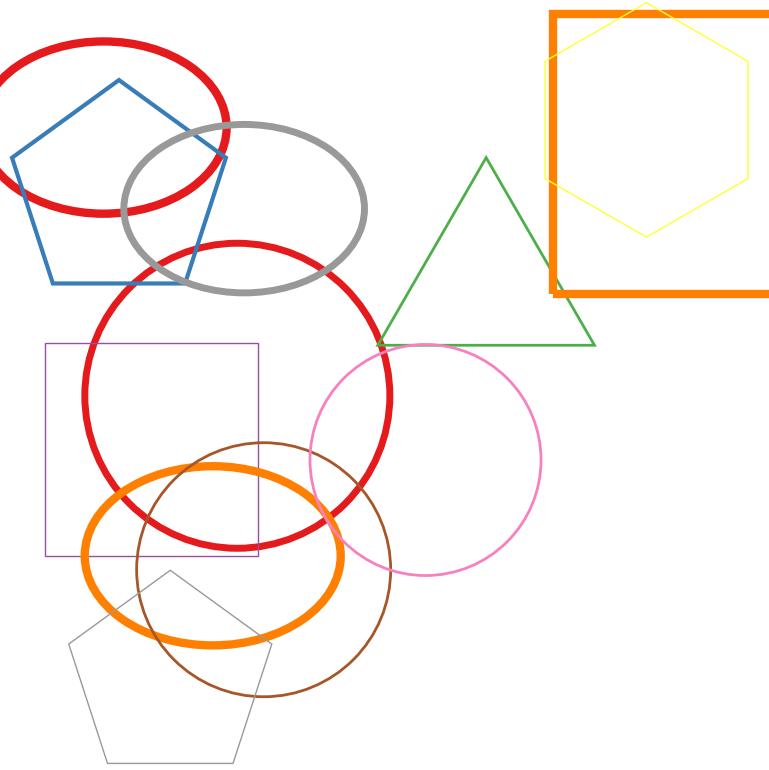[{"shape": "oval", "thickness": 3, "radius": 0.8, "center": [0.134, 0.834]}, {"shape": "circle", "thickness": 2.5, "radius": 0.99, "center": [0.308, 0.486]}, {"shape": "pentagon", "thickness": 1.5, "radius": 0.73, "center": [0.155, 0.75]}, {"shape": "triangle", "thickness": 1, "radius": 0.81, "center": [0.631, 0.633]}, {"shape": "square", "thickness": 0.5, "radius": 0.69, "center": [0.196, 0.416]}, {"shape": "square", "thickness": 3, "radius": 0.91, "center": [0.9, 0.8]}, {"shape": "oval", "thickness": 3, "radius": 0.83, "center": [0.276, 0.278]}, {"shape": "hexagon", "thickness": 0.5, "radius": 0.76, "center": [0.84, 0.844]}, {"shape": "circle", "thickness": 1, "radius": 0.82, "center": [0.342, 0.26]}, {"shape": "circle", "thickness": 1, "radius": 0.75, "center": [0.553, 0.403]}, {"shape": "oval", "thickness": 2.5, "radius": 0.78, "center": [0.317, 0.729]}, {"shape": "pentagon", "thickness": 0.5, "radius": 0.69, "center": [0.221, 0.121]}]